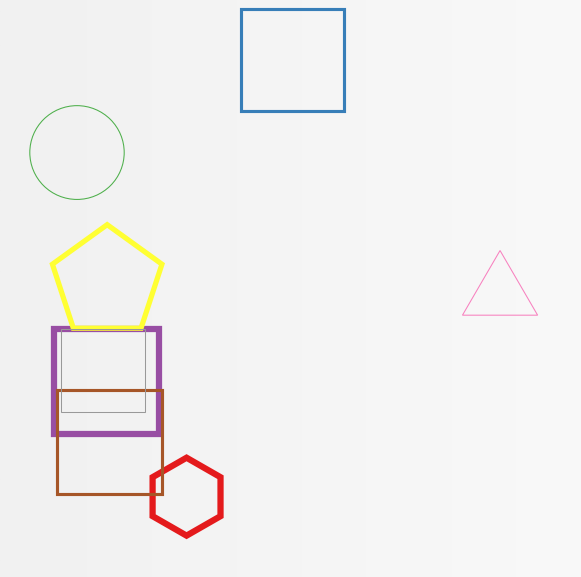[{"shape": "hexagon", "thickness": 3, "radius": 0.34, "center": [0.321, 0.139]}, {"shape": "square", "thickness": 1.5, "radius": 0.44, "center": [0.503, 0.895]}, {"shape": "circle", "thickness": 0.5, "radius": 0.41, "center": [0.132, 0.735]}, {"shape": "square", "thickness": 3, "radius": 0.45, "center": [0.183, 0.339]}, {"shape": "pentagon", "thickness": 2.5, "radius": 0.5, "center": [0.184, 0.511]}, {"shape": "square", "thickness": 1.5, "radius": 0.45, "center": [0.189, 0.234]}, {"shape": "triangle", "thickness": 0.5, "radius": 0.37, "center": [0.86, 0.491]}, {"shape": "square", "thickness": 0.5, "radius": 0.36, "center": [0.177, 0.357]}]